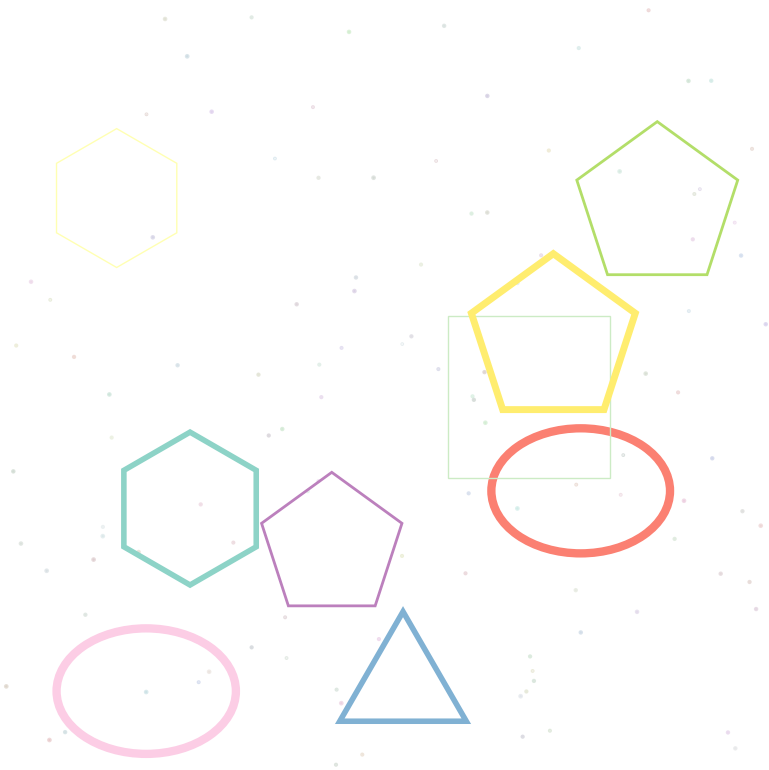[{"shape": "hexagon", "thickness": 2, "radius": 0.5, "center": [0.247, 0.34]}, {"shape": "hexagon", "thickness": 0.5, "radius": 0.45, "center": [0.152, 0.743]}, {"shape": "oval", "thickness": 3, "radius": 0.58, "center": [0.754, 0.363]}, {"shape": "triangle", "thickness": 2, "radius": 0.47, "center": [0.523, 0.111]}, {"shape": "pentagon", "thickness": 1, "radius": 0.55, "center": [0.854, 0.732]}, {"shape": "oval", "thickness": 3, "radius": 0.58, "center": [0.19, 0.102]}, {"shape": "pentagon", "thickness": 1, "radius": 0.48, "center": [0.431, 0.291]}, {"shape": "square", "thickness": 0.5, "radius": 0.53, "center": [0.687, 0.484]}, {"shape": "pentagon", "thickness": 2.5, "radius": 0.56, "center": [0.719, 0.559]}]